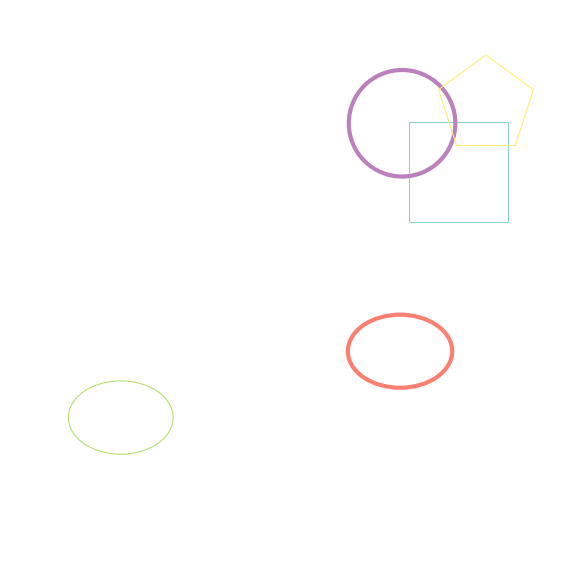[{"shape": "square", "thickness": 0.5, "radius": 0.43, "center": [0.794, 0.701]}, {"shape": "oval", "thickness": 2, "radius": 0.45, "center": [0.693, 0.391]}, {"shape": "oval", "thickness": 0.5, "radius": 0.45, "center": [0.209, 0.276]}, {"shape": "circle", "thickness": 2, "radius": 0.46, "center": [0.696, 0.786]}, {"shape": "pentagon", "thickness": 0.5, "radius": 0.43, "center": [0.841, 0.817]}]